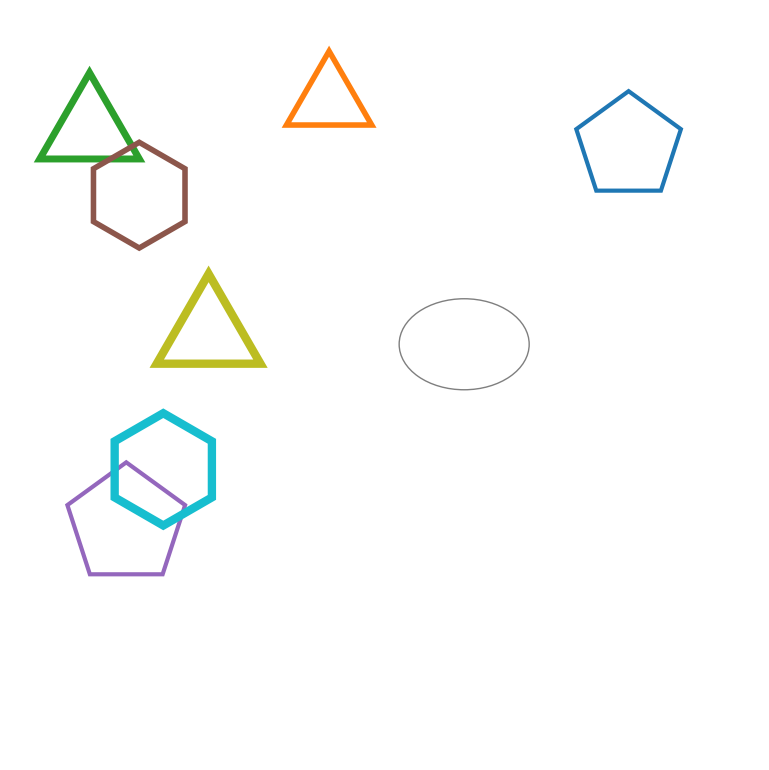[{"shape": "pentagon", "thickness": 1.5, "radius": 0.36, "center": [0.816, 0.81]}, {"shape": "triangle", "thickness": 2, "radius": 0.32, "center": [0.427, 0.87]}, {"shape": "triangle", "thickness": 2.5, "radius": 0.37, "center": [0.116, 0.831]}, {"shape": "pentagon", "thickness": 1.5, "radius": 0.4, "center": [0.164, 0.319]}, {"shape": "hexagon", "thickness": 2, "radius": 0.34, "center": [0.181, 0.747]}, {"shape": "oval", "thickness": 0.5, "radius": 0.42, "center": [0.603, 0.553]}, {"shape": "triangle", "thickness": 3, "radius": 0.39, "center": [0.271, 0.567]}, {"shape": "hexagon", "thickness": 3, "radius": 0.36, "center": [0.212, 0.39]}]